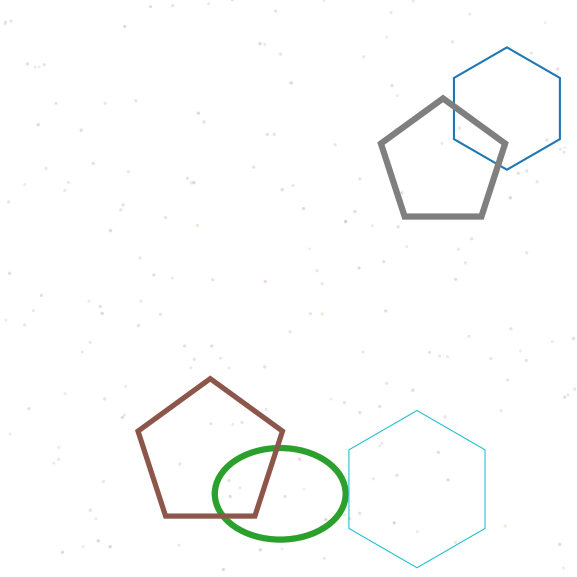[{"shape": "hexagon", "thickness": 1, "radius": 0.53, "center": [0.878, 0.811]}, {"shape": "oval", "thickness": 3, "radius": 0.57, "center": [0.485, 0.144]}, {"shape": "pentagon", "thickness": 2.5, "radius": 0.66, "center": [0.364, 0.212]}, {"shape": "pentagon", "thickness": 3, "radius": 0.57, "center": [0.767, 0.716]}, {"shape": "hexagon", "thickness": 0.5, "radius": 0.68, "center": [0.722, 0.152]}]